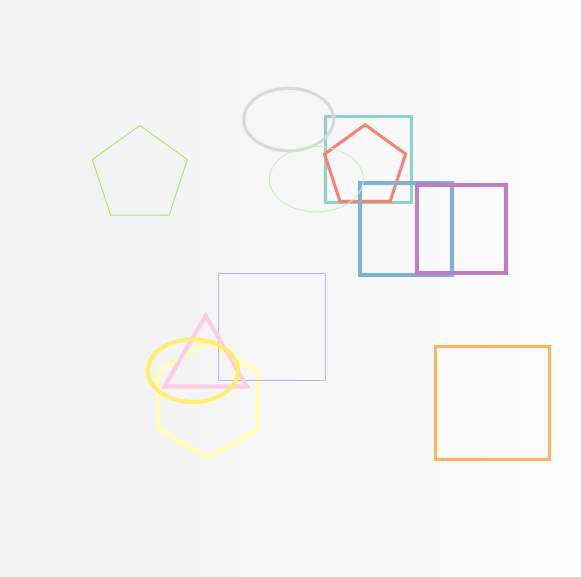[{"shape": "square", "thickness": 1.5, "radius": 0.37, "center": [0.633, 0.723]}, {"shape": "hexagon", "thickness": 2, "radius": 0.5, "center": [0.358, 0.306]}, {"shape": "square", "thickness": 0.5, "radius": 0.46, "center": [0.467, 0.434]}, {"shape": "pentagon", "thickness": 1.5, "radius": 0.37, "center": [0.628, 0.71]}, {"shape": "square", "thickness": 2, "radius": 0.4, "center": [0.699, 0.603]}, {"shape": "square", "thickness": 1.5, "radius": 0.49, "center": [0.846, 0.302]}, {"shape": "pentagon", "thickness": 0.5, "radius": 0.43, "center": [0.241, 0.696]}, {"shape": "triangle", "thickness": 2, "radius": 0.41, "center": [0.354, 0.371]}, {"shape": "oval", "thickness": 1.5, "radius": 0.39, "center": [0.497, 0.792]}, {"shape": "square", "thickness": 2, "radius": 0.38, "center": [0.794, 0.603]}, {"shape": "oval", "thickness": 0.5, "radius": 0.4, "center": [0.544, 0.689]}, {"shape": "oval", "thickness": 2, "radius": 0.39, "center": [0.332, 0.357]}]